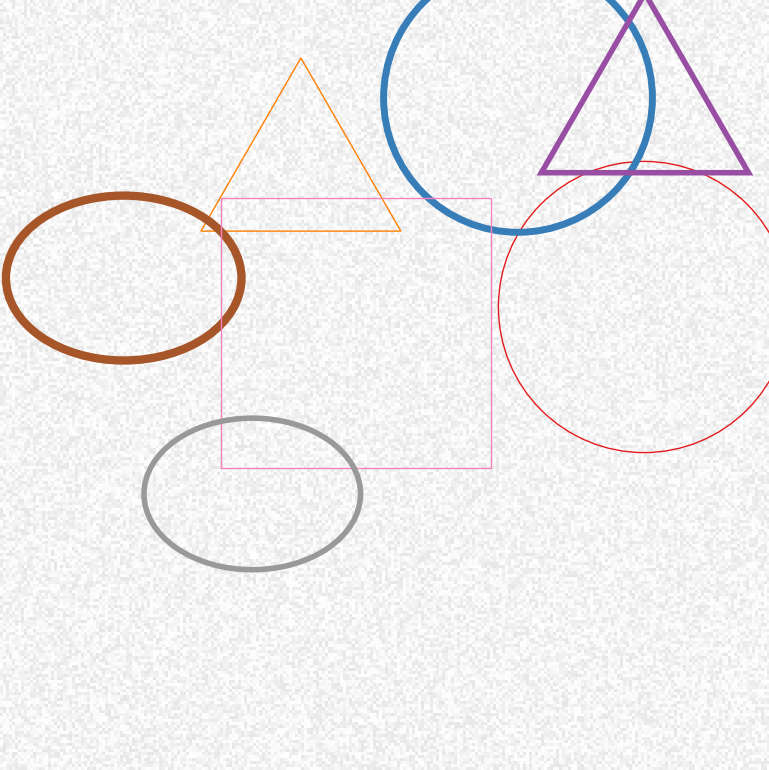[{"shape": "circle", "thickness": 0.5, "radius": 0.95, "center": [0.836, 0.601]}, {"shape": "circle", "thickness": 2.5, "radius": 0.87, "center": [0.673, 0.873]}, {"shape": "triangle", "thickness": 2, "radius": 0.78, "center": [0.838, 0.853]}, {"shape": "triangle", "thickness": 0.5, "radius": 0.75, "center": [0.391, 0.775]}, {"shape": "oval", "thickness": 3, "radius": 0.76, "center": [0.161, 0.639]}, {"shape": "square", "thickness": 0.5, "radius": 0.87, "center": [0.462, 0.567]}, {"shape": "oval", "thickness": 2, "radius": 0.7, "center": [0.328, 0.359]}]